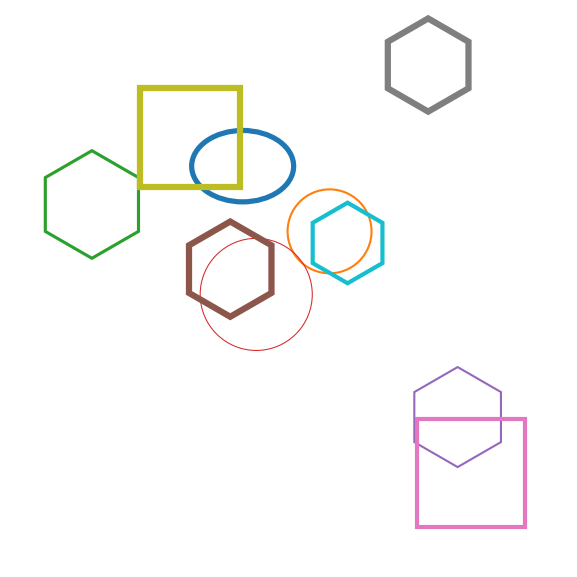[{"shape": "oval", "thickness": 2.5, "radius": 0.44, "center": [0.42, 0.711]}, {"shape": "circle", "thickness": 1, "radius": 0.36, "center": [0.571, 0.599]}, {"shape": "hexagon", "thickness": 1.5, "radius": 0.47, "center": [0.159, 0.645]}, {"shape": "circle", "thickness": 0.5, "radius": 0.49, "center": [0.444, 0.489]}, {"shape": "hexagon", "thickness": 1, "radius": 0.43, "center": [0.792, 0.277]}, {"shape": "hexagon", "thickness": 3, "radius": 0.41, "center": [0.399, 0.533]}, {"shape": "square", "thickness": 2, "radius": 0.47, "center": [0.815, 0.18]}, {"shape": "hexagon", "thickness": 3, "radius": 0.4, "center": [0.741, 0.887]}, {"shape": "square", "thickness": 3, "radius": 0.43, "center": [0.329, 0.761]}, {"shape": "hexagon", "thickness": 2, "radius": 0.35, "center": [0.602, 0.578]}]